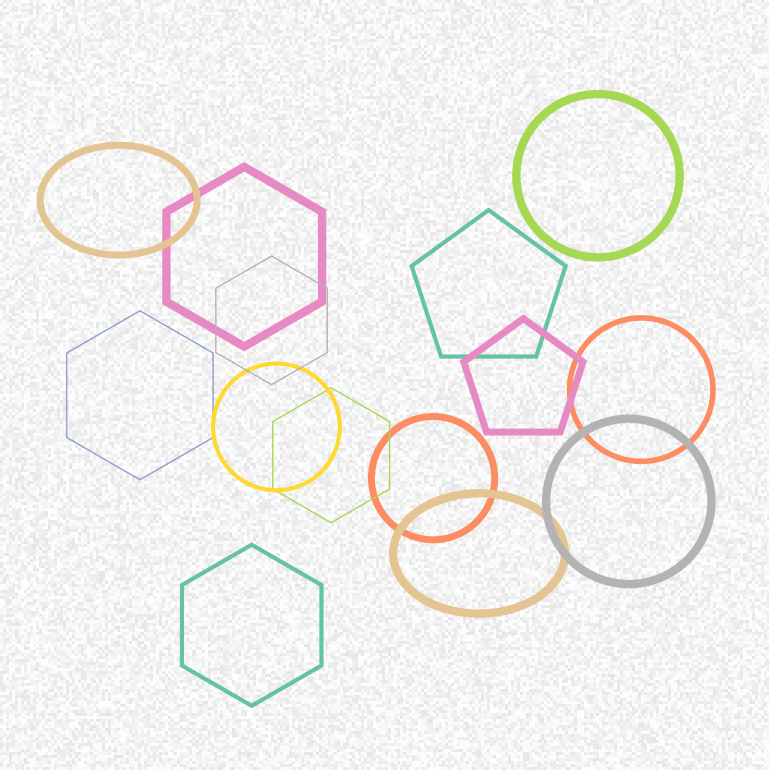[{"shape": "hexagon", "thickness": 1.5, "radius": 0.52, "center": [0.327, 0.188]}, {"shape": "pentagon", "thickness": 1.5, "radius": 0.53, "center": [0.635, 0.622]}, {"shape": "circle", "thickness": 2.5, "radius": 0.4, "center": [0.562, 0.379]}, {"shape": "circle", "thickness": 2, "radius": 0.47, "center": [0.833, 0.494]}, {"shape": "hexagon", "thickness": 0.5, "radius": 0.55, "center": [0.182, 0.487]}, {"shape": "pentagon", "thickness": 2.5, "radius": 0.41, "center": [0.68, 0.505]}, {"shape": "hexagon", "thickness": 3, "radius": 0.58, "center": [0.317, 0.667]}, {"shape": "circle", "thickness": 3, "radius": 0.53, "center": [0.777, 0.772]}, {"shape": "hexagon", "thickness": 0.5, "radius": 0.44, "center": [0.43, 0.409]}, {"shape": "circle", "thickness": 1.5, "radius": 0.41, "center": [0.359, 0.446]}, {"shape": "oval", "thickness": 2.5, "radius": 0.51, "center": [0.154, 0.74]}, {"shape": "oval", "thickness": 3, "radius": 0.56, "center": [0.622, 0.281]}, {"shape": "hexagon", "thickness": 0.5, "radius": 0.42, "center": [0.353, 0.584]}, {"shape": "circle", "thickness": 3, "radius": 0.54, "center": [0.817, 0.349]}]